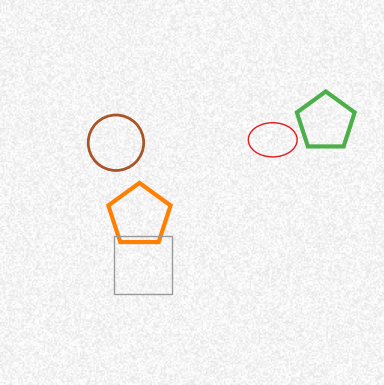[{"shape": "oval", "thickness": 1, "radius": 0.32, "center": [0.708, 0.637]}, {"shape": "pentagon", "thickness": 3, "radius": 0.39, "center": [0.846, 0.683]}, {"shape": "pentagon", "thickness": 3, "radius": 0.42, "center": [0.362, 0.44]}, {"shape": "circle", "thickness": 2, "radius": 0.36, "center": [0.301, 0.629]}, {"shape": "square", "thickness": 1, "radius": 0.38, "center": [0.372, 0.312]}]